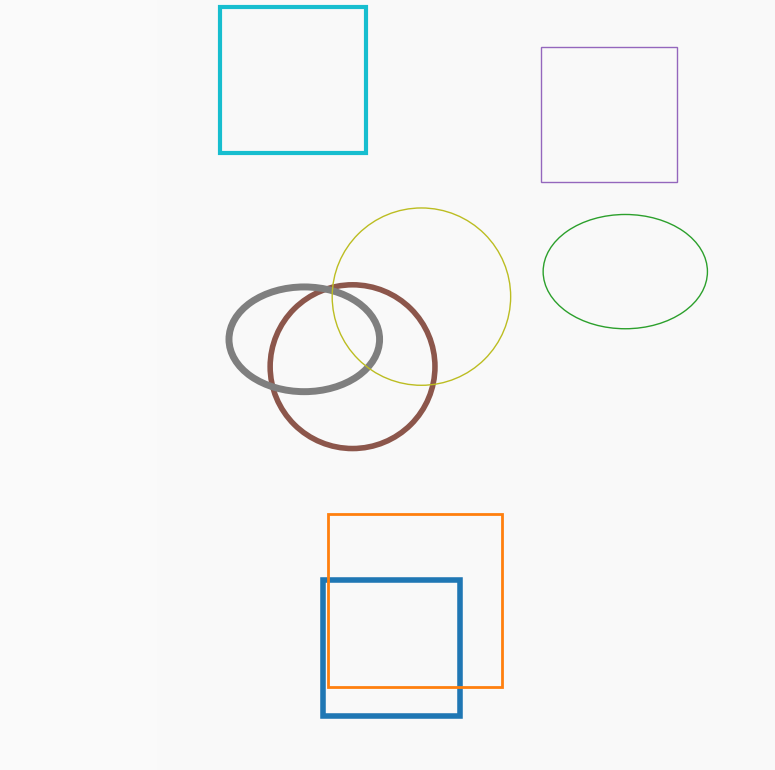[{"shape": "square", "thickness": 2, "radius": 0.44, "center": [0.505, 0.158]}, {"shape": "square", "thickness": 1, "radius": 0.56, "center": [0.536, 0.22]}, {"shape": "oval", "thickness": 0.5, "radius": 0.53, "center": [0.807, 0.647]}, {"shape": "square", "thickness": 0.5, "radius": 0.44, "center": [0.786, 0.851]}, {"shape": "circle", "thickness": 2, "radius": 0.53, "center": [0.455, 0.524]}, {"shape": "oval", "thickness": 2.5, "radius": 0.49, "center": [0.393, 0.559]}, {"shape": "circle", "thickness": 0.5, "radius": 0.58, "center": [0.544, 0.615]}, {"shape": "square", "thickness": 1.5, "radius": 0.47, "center": [0.378, 0.896]}]